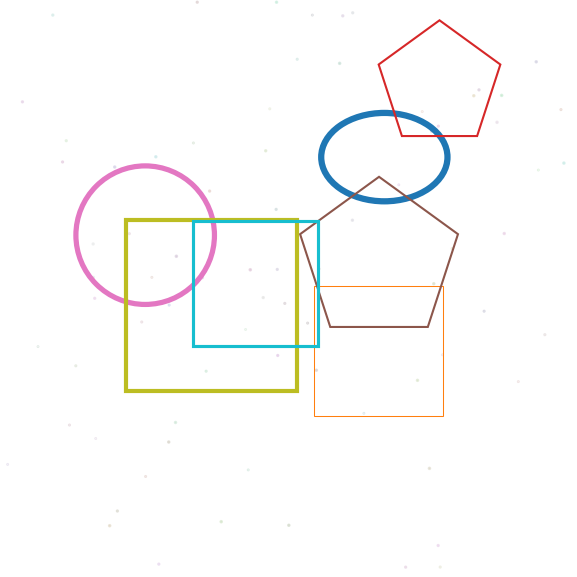[{"shape": "oval", "thickness": 3, "radius": 0.55, "center": [0.666, 0.727]}, {"shape": "square", "thickness": 0.5, "radius": 0.56, "center": [0.655, 0.391]}, {"shape": "pentagon", "thickness": 1, "radius": 0.55, "center": [0.761, 0.853]}, {"shape": "pentagon", "thickness": 1, "radius": 0.72, "center": [0.656, 0.549]}, {"shape": "circle", "thickness": 2.5, "radius": 0.6, "center": [0.251, 0.592]}, {"shape": "square", "thickness": 2, "radius": 0.74, "center": [0.366, 0.47]}, {"shape": "square", "thickness": 1.5, "radius": 0.54, "center": [0.442, 0.509]}]